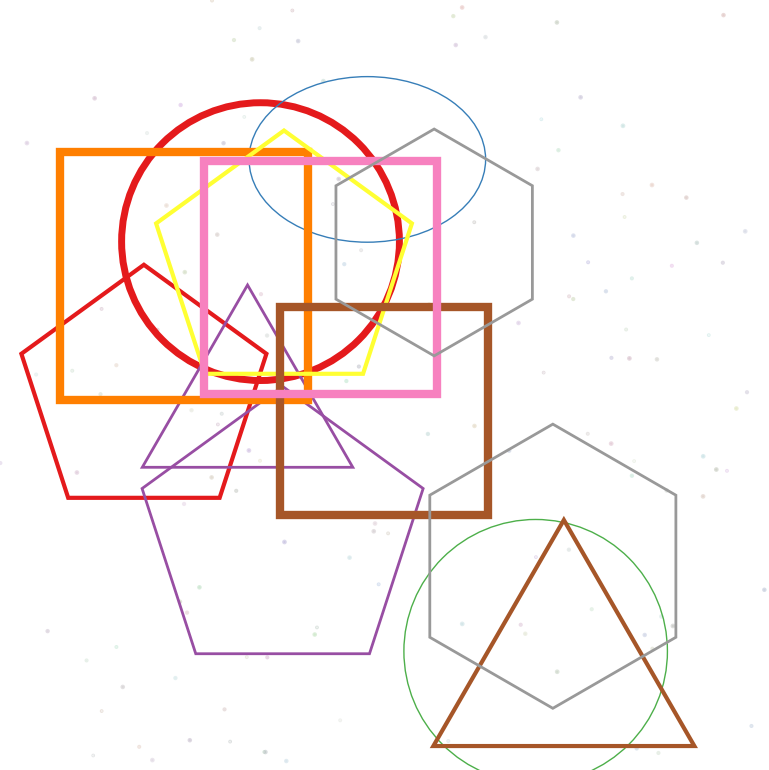[{"shape": "circle", "thickness": 2.5, "radius": 0.9, "center": [0.338, 0.686]}, {"shape": "pentagon", "thickness": 1.5, "radius": 0.84, "center": [0.187, 0.489]}, {"shape": "oval", "thickness": 0.5, "radius": 0.77, "center": [0.477, 0.793]}, {"shape": "circle", "thickness": 0.5, "radius": 0.86, "center": [0.696, 0.154]}, {"shape": "triangle", "thickness": 1, "radius": 0.79, "center": [0.321, 0.472]}, {"shape": "pentagon", "thickness": 1, "radius": 0.96, "center": [0.367, 0.306]}, {"shape": "square", "thickness": 3, "radius": 0.8, "center": [0.239, 0.641]}, {"shape": "pentagon", "thickness": 1.5, "radius": 0.87, "center": [0.369, 0.656]}, {"shape": "square", "thickness": 3, "radius": 0.67, "center": [0.499, 0.466]}, {"shape": "triangle", "thickness": 1.5, "radius": 0.98, "center": [0.732, 0.129]}, {"shape": "square", "thickness": 3, "radius": 0.76, "center": [0.416, 0.639]}, {"shape": "hexagon", "thickness": 1, "radius": 0.74, "center": [0.564, 0.685]}, {"shape": "hexagon", "thickness": 1, "radius": 0.92, "center": [0.718, 0.265]}]